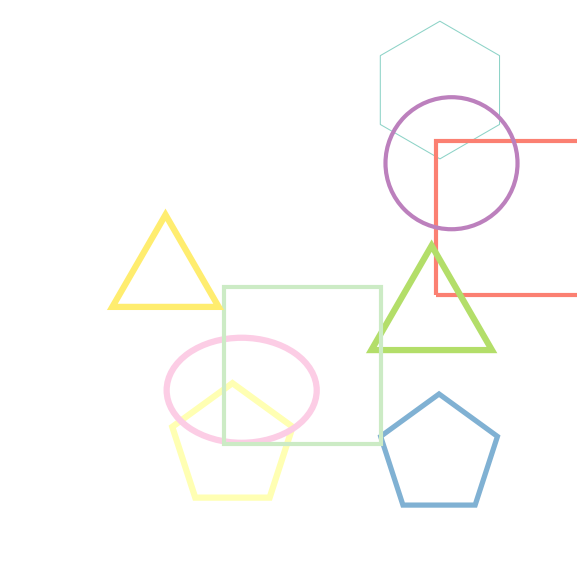[{"shape": "hexagon", "thickness": 0.5, "radius": 0.6, "center": [0.762, 0.843]}, {"shape": "pentagon", "thickness": 3, "radius": 0.55, "center": [0.403, 0.226]}, {"shape": "square", "thickness": 2, "radius": 0.66, "center": [0.887, 0.621]}, {"shape": "pentagon", "thickness": 2.5, "radius": 0.53, "center": [0.76, 0.211]}, {"shape": "triangle", "thickness": 3, "radius": 0.6, "center": [0.747, 0.453]}, {"shape": "oval", "thickness": 3, "radius": 0.65, "center": [0.419, 0.323]}, {"shape": "circle", "thickness": 2, "radius": 0.57, "center": [0.782, 0.717]}, {"shape": "square", "thickness": 2, "radius": 0.68, "center": [0.523, 0.366]}, {"shape": "triangle", "thickness": 3, "radius": 0.53, "center": [0.287, 0.521]}]